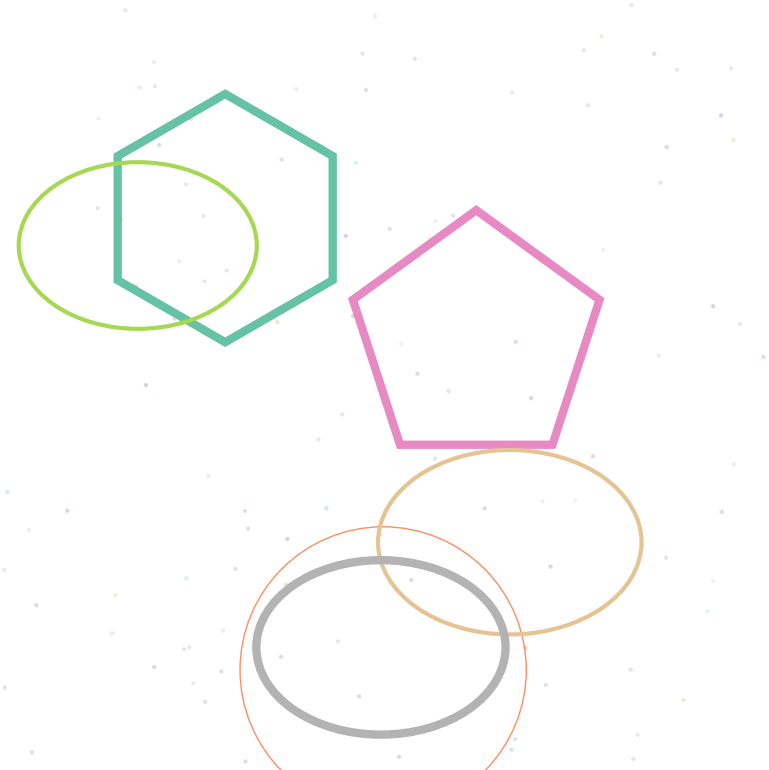[{"shape": "hexagon", "thickness": 3, "radius": 0.81, "center": [0.292, 0.717]}, {"shape": "circle", "thickness": 0.5, "radius": 0.93, "center": [0.498, 0.13]}, {"shape": "pentagon", "thickness": 3, "radius": 0.84, "center": [0.618, 0.559]}, {"shape": "oval", "thickness": 1.5, "radius": 0.77, "center": [0.179, 0.681]}, {"shape": "oval", "thickness": 1.5, "radius": 0.86, "center": [0.662, 0.296]}, {"shape": "oval", "thickness": 3, "radius": 0.81, "center": [0.495, 0.159]}]